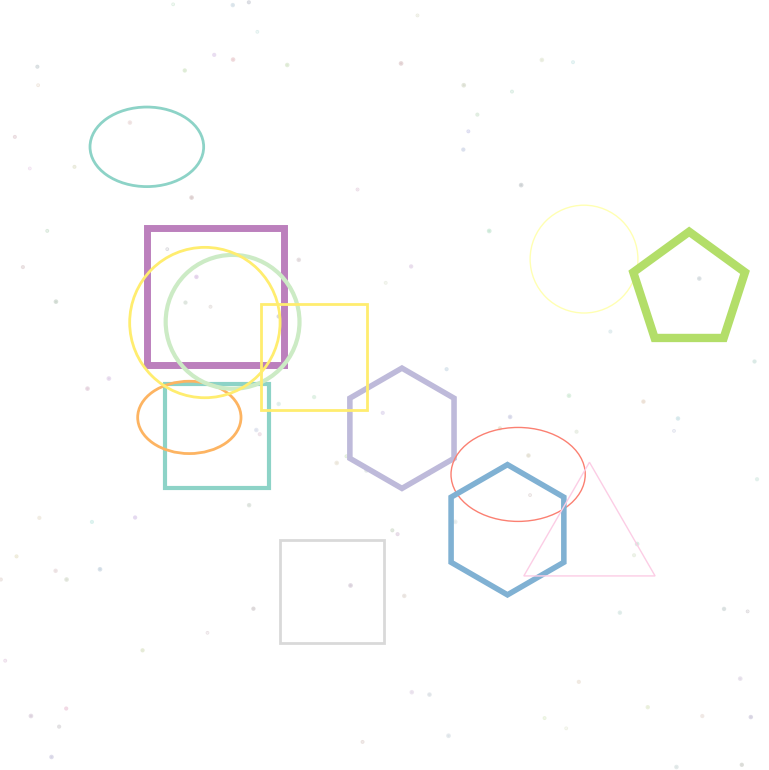[{"shape": "oval", "thickness": 1, "radius": 0.37, "center": [0.191, 0.809]}, {"shape": "square", "thickness": 1.5, "radius": 0.34, "center": [0.282, 0.434]}, {"shape": "circle", "thickness": 0.5, "radius": 0.35, "center": [0.758, 0.664]}, {"shape": "hexagon", "thickness": 2, "radius": 0.39, "center": [0.522, 0.444]}, {"shape": "oval", "thickness": 0.5, "radius": 0.44, "center": [0.673, 0.384]}, {"shape": "hexagon", "thickness": 2, "radius": 0.42, "center": [0.659, 0.312]}, {"shape": "oval", "thickness": 1, "radius": 0.34, "center": [0.246, 0.458]}, {"shape": "pentagon", "thickness": 3, "radius": 0.38, "center": [0.895, 0.623]}, {"shape": "triangle", "thickness": 0.5, "radius": 0.49, "center": [0.766, 0.301]}, {"shape": "square", "thickness": 1, "radius": 0.34, "center": [0.431, 0.232]}, {"shape": "square", "thickness": 2.5, "radius": 0.44, "center": [0.28, 0.615]}, {"shape": "circle", "thickness": 1.5, "radius": 0.43, "center": [0.302, 0.582]}, {"shape": "square", "thickness": 1, "radius": 0.34, "center": [0.408, 0.536]}, {"shape": "circle", "thickness": 1, "radius": 0.49, "center": [0.266, 0.581]}]